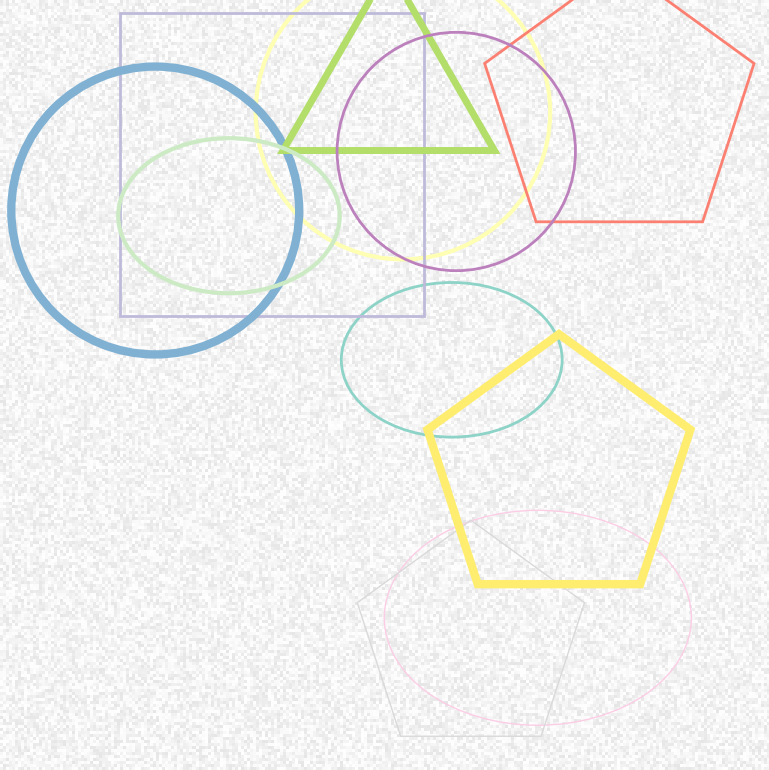[{"shape": "oval", "thickness": 1, "radius": 0.72, "center": [0.587, 0.533]}, {"shape": "circle", "thickness": 1.5, "radius": 0.96, "center": [0.523, 0.854]}, {"shape": "square", "thickness": 1, "radius": 0.99, "center": [0.353, 0.787]}, {"shape": "pentagon", "thickness": 1, "radius": 0.92, "center": [0.804, 0.861]}, {"shape": "circle", "thickness": 3, "radius": 0.93, "center": [0.202, 0.727]}, {"shape": "triangle", "thickness": 2.5, "radius": 0.79, "center": [0.505, 0.884]}, {"shape": "oval", "thickness": 0.5, "radius": 1.0, "center": [0.698, 0.198]}, {"shape": "pentagon", "thickness": 0.5, "radius": 0.78, "center": [0.612, 0.169]}, {"shape": "circle", "thickness": 1, "radius": 0.77, "center": [0.593, 0.803]}, {"shape": "oval", "thickness": 1.5, "radius": 0.72, "center": [0.297, 0.72]}, {"shape": "pentagon", "thickness": 3, "radius": 0.9, "center": [0.726, 0.387]}]